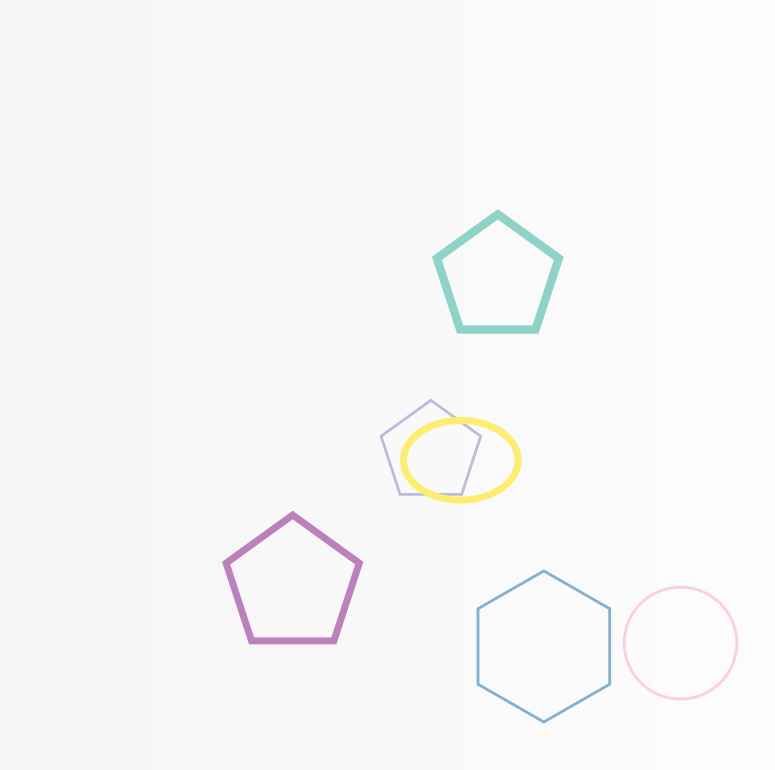[{"shape": "pentagon", "thickness": 3, "radius": 0.41, "center": [0.642, 0.639]}, {"shape": "pentagon", "thickness": 1, "radius": 0.34, "center": [0.556, 0.413]}, {"shape": "hexagon", "thickness": 1, "radius": 0.49, "center": [0.702, 0.16]}, {"shape": "circle", "thickness": 1, "radius": 0.36, "center": [0.878, 0.165]}, {"shape": "pentagon", "thickness": 2.5, "radius": 0.45, "center": [0.378, 0.241]}, {"shape": "oval", "thickness": 2.5, "radius": 0.37, "center": [0.595, 0.402]}]